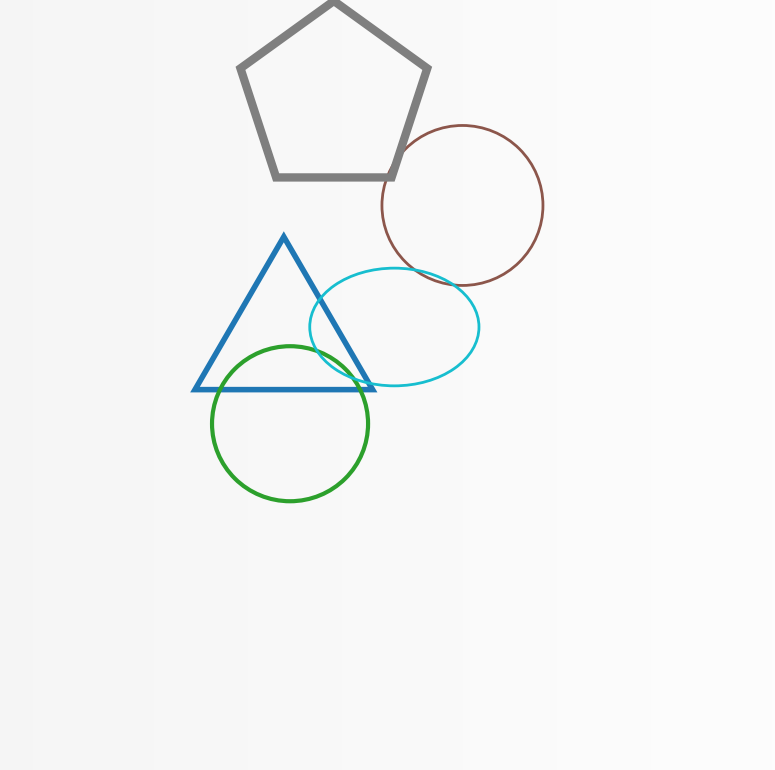[{"shape": "triangle", "thickness": 2, "radius": 0.66, "center": [0.366, 0.56]}, {"shape": "circle", "thickness": 1.5, "radius": 0.5, "center": [0.374, 0.45]}, {"shape": "circle", "thickness": 1, "radius": 0.52, "center": [0.597, 0.733]}, {"shape": "pentagon", "thickness": 3, "radius": 0.63, "center": [0.431, 0.872]}, {"shape": "oval", "thickness": 1, "radius": 0.55, "center": [0.509, 0.575]}]